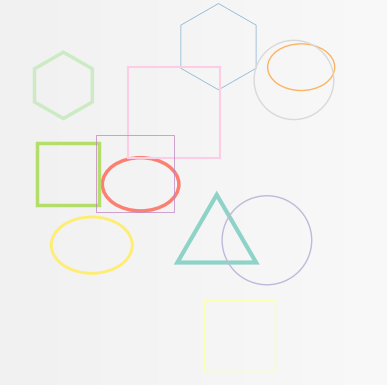[{"shape": "triangle", "thickness": 3, "radius": 0.59, "center": [0.559, 0.377]}, {"shape": "square", "thickness": 1, "radius": 0.46, "center": [0.619, 0.129]}, {"shape": "circle", "thickness": 1, "radius": 0.58, "center": [0.689, 0.376]}, {"shape": "oval", "thickness": 2.5, "radius": 0.49, "center": [0.363, 0.521]}, {"shape": "hexagon", "thickness": 0.5, "radius": 0.56, "center": [0.564, 0.879]}, {"shape": "oval", "thickness": 1, "radius": 0.43, "center": [0.777, 0.825]}, {"shape": "square", "thickness": 2.5, "radius": 0.4, "center": [0.176, 0.548]}, {"shape": "square", "thickness": 1.5, "radius": 0.59, "center": [0.45, 0.708]}, {"shape": "circle", "thickness": 1, "radius": 0.51, "center": [0.759, 0.792]}, {"shape": "square", "thickness": 0.5, "radius": 0.5, "center": [0.347, 0.55]}, {"shape": "hexagon", "thickness": 2.5, "radius": 0.43, "center": [0.164, 0.778]}, {"shape": "oval", "thickness": 2, "radius": 0.52, "center": [0.237, 0.363]}]